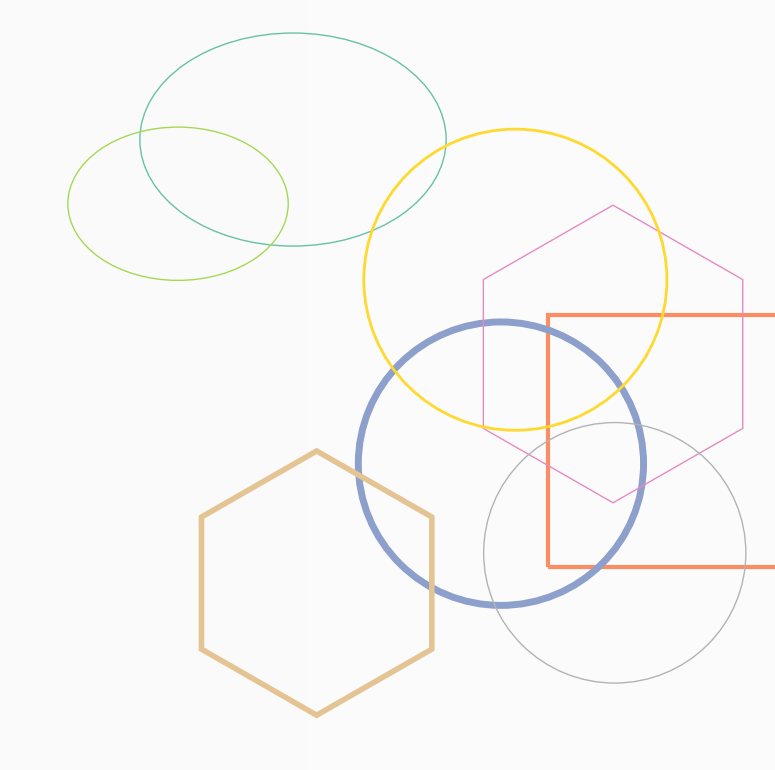[{"shape": "oval", "thickness": 0.5, "radius": 0.99, "center": [0.378, 0.819]}, {"shape": "square", "thickness": 1.5, "radius": 0.82, "center": [0.871, 0.427]}, {"shape": "circle", "thickness": 2.5, "radius": 0.92, "center": [0.646, 0.398]}, {"shape": "hexagon", "thickness": 0.5, "radius": 0.97, "center": [0.791, 0.54]}, {"shape": "oval", "thickness": 0.5, "radius": 0.71, "center": [0.23, 0.735]}, {"shape": "circle", "thickness": 1, "radius": 0.98, "center": [0.665, 0.637]}, {"shape": "hexagon", "thickness": 2, "radius": 0.86, "center": [0.409, 0.243]}, {"shape": "circle", "thickness": 0.5, "radius": 0.85, "center": [0.793, 0.282]}]